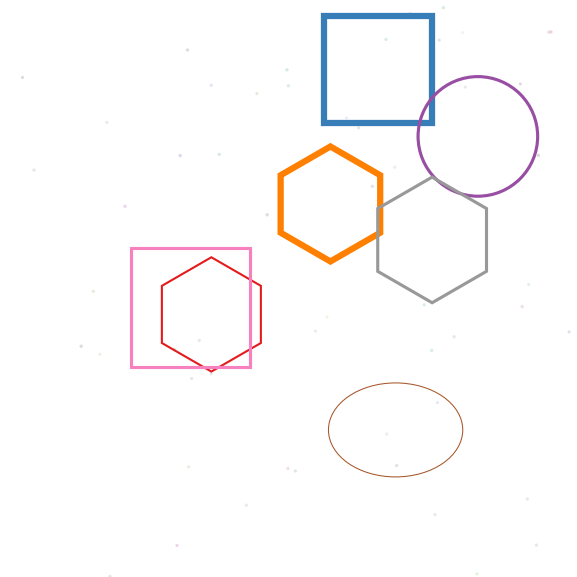[{"shape": "hexagon", "thickness": 1, "radius": 0.49, "center": [0.366, 0.455]}, {"shape": "square", "thickness": 3, "radius": 0.47, "center": [0.655, 0.879]}, {"shape": "circle", "thickness": 1.5, "radius": 0.52, "center": [0.827, 0.763]}, {"shape": "hexagon", "thickness": 3, "radius": 0.5, "center": [0.572, 0.646]}, {"shape": "oval", "thickness": 0.5, "radius": 0.58, "center": [0.685, 0.255]}, {"shape": "square", "thickness": 1.5, "radius": 0.52, "center": [0.33, 0.467]}, {"shape": "hexagon", "thickness": 1.5, "radius": 0.54, "center": [0.748, 0.584]}]